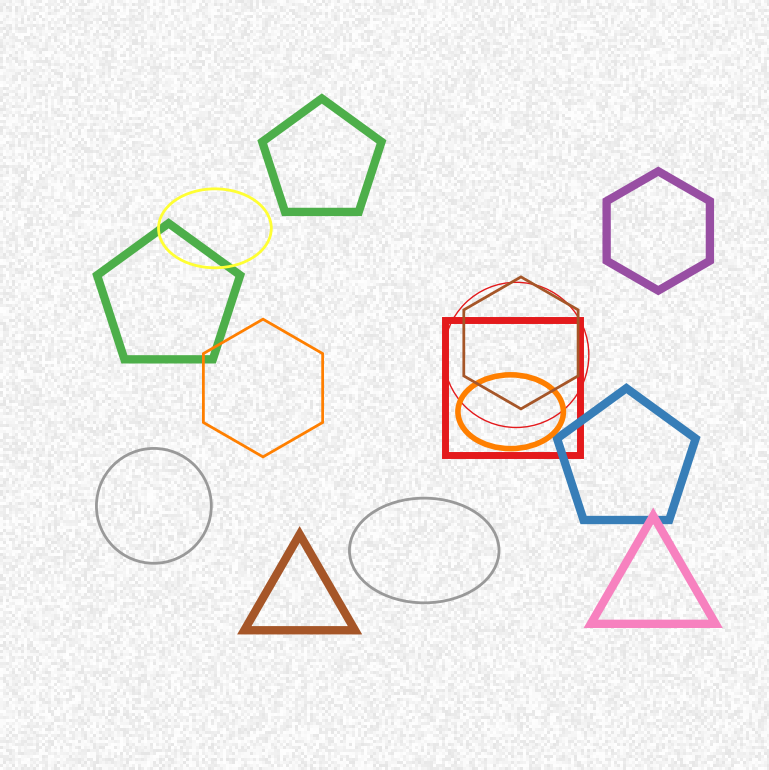[{"shape": "square", "thickness": 2.5, "radius": 0.44, "center": [0.666, 0.497]}, {"shape": "circle", "thickness": 0.5, "radius": 0.47, "center": [0.67, 0.539]}, {"shape": "pentagon", "thickness": 3, "radius": 0.47, "center": [0.813, 0.401]}, {"shape": "pentagon", "thickness": 3, "radius": 0.41, "center": [0.418, 0.791]}, {"shape": "pentagon", "thickness": 3, "radius": 0.49, "center": [0.219, 0.612]}, {"shape": "hexagon", "thickness": 3, "radius": 0.39, "center": [0.855, 0.7]}, {"shape": "oval", "thickness": 2, "radius": 0.34, "center": [0.663, 0.465]}, {"shape": "hexagon", "thickness": 1, "radius": 0.45, "center": [0.342, 0.496]}, {"shape": "oval", "thickness": 1, "radius": 0.37, "center": [0.279, 0.703]}, {"shape": "triangle", "thickness": 3, "radius": 0.41, "center": [0.389, 0.223]}, {"shape": "hexagon", "thickness": 1, "radius": 0.43, "center": [0.677, 0.555]}, {"shape": "triangle", "thickness": 3, "radius": 0.47, "center": [0.848, 0.237]}, {"shape": "circle", "thickness": 1, "radius": 0.37, "center": [0.2, 0.343]}, {"shape": "oval", "thickness": 1, "radius": 0.49, "center": [0.551, 0.285]}]